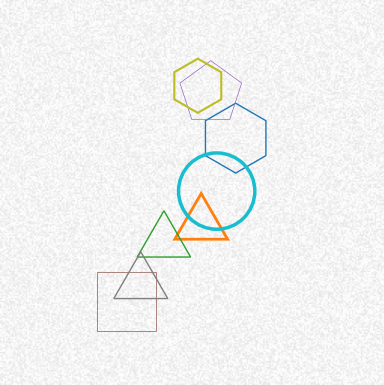[{"shape": "hexagon", "thickness": 1, "radius": 0.45, "center": [0.612, 0.641]}, {"shape": "triangle", "thickness": 2, "radius": 0.4, "center": [0.523, 0.418]}, {"shape": "triangle", "thickness": 1, "radius": 0.4, "center": [0.426, 0.372]}, {"shape": "pentagon", "thickness": 0.5, "radius": 0.42, "center": [0.547, 0.758]}, {"shape": "square", "thickness": 0.5, "radius": 0.38, "center": [0.329, 0.217]}, {"shape": "triangle", "thickness": 1, "radius": 0.4, "center": [0.366, 0.265]}, {"shape": "hexagon", "thickness": 1.5, "radius": 0.35, "center": [0.514, 0.777]}, {"shape": "circle", "thickness": 2.5, "radius": 0.5, "center": [0.563, 0.504]}]